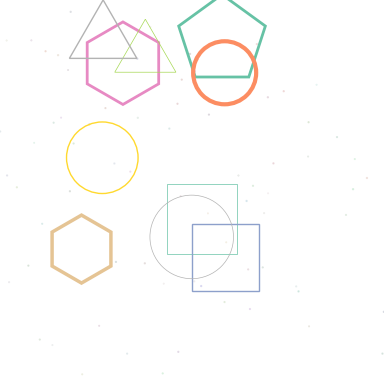[{"shape": "pentagon", "thickness": 2, "radius": 0.59, "center": [0.577, 0.896]}, {"shape": "square", "thickness": 0.5, "radius": 0.46, "center": [0.524, 0.431]}, {"shape": "circle", "thickness": 3, "radius": 0.41, "center": [0.584, 0.811]}, {"shape": "square", "thickness": 1, "radius": 0.44, "center": [0.587, 0.33]}, {"shape": "hexagon", "thickness": 2, "radius": 0.54, "center": [0.319, 0.836]}, {"shape": "triangle", "thickness": 0.5, "radius": 0.46, "center": [0.378, 0.858]}, {"shape": "circle", "thickness": 1, "radius": 0.46, "center": [0.266, 0.59]}, {"shape": "hexagon", "thickness": 2.5, "radius": 0.44, "center": [0.212, 0.353]}, {"shape": "triangle", "thickness": 1, "radius": 0.51, "center": [0.268, 0.899]}, {"shape": "circle", "thickness": 0.5, "radius": 0.54, "center": [0.498, 0.385]}]